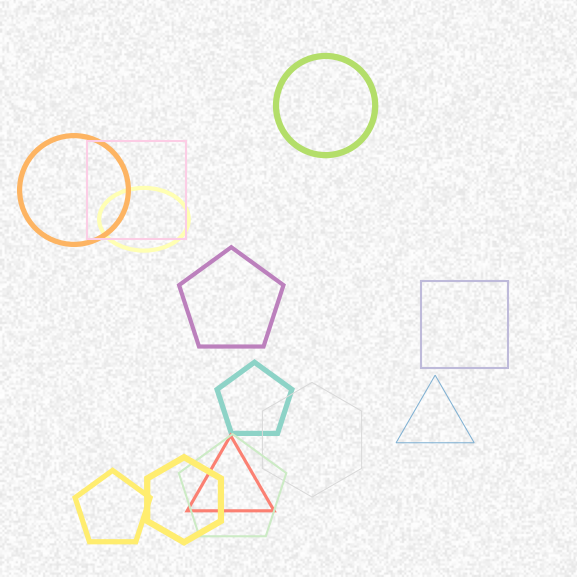[{"shape": "pentagon", "thickness": 2.5, "radius": 0.34, "center": [0.441, 0.304]}, {"shape": "oval", "thickness": 2, "radius": 0.39, "center": [0.249, 0.619]}, {"shape": "square", "thickness": 1, "radius": 0.38, "center": [0.804, 0.437]}, {"shape": "triangle", "thickness": 1.5, "radius": 0.43, "center": [0.399, 0.158]}, {"shape": "triangle", "thickness": 0.5, "radius": 0.39, "center": [0.753, 0.271]}, {"shape": "circle", "thickness": 2.5, "radius": 0.47, "center": [0.128, 0.67]}, {"shape": "circle", "thickness": 3, "radius": 0.43, "center": [0.564, 0.816]}, {"shape": "square", "thickness": 1, "radius": 0.43, "center": [0.236, 0.67]}, {"shape": "hexagon", "thickness": 0.5, "radius": 0.5, "center": [0.54, 0.238]}, {"shape": "pentagon", "thickness": 2, "radius": 0.48, "center": [0.4, 0.476]}, {"shape": "pentagon", "thickness": 1, "radius": 0.49, "center": [0.403, 0.15]}, {"shape": "pentagon", "thickness": 2.5, "radius": 0.34, "center": [0.195, 0.116]}, {"shape": "hexagon", "thickness": 3, "radius": 0.37, "center": [0.319, 0.134]}]